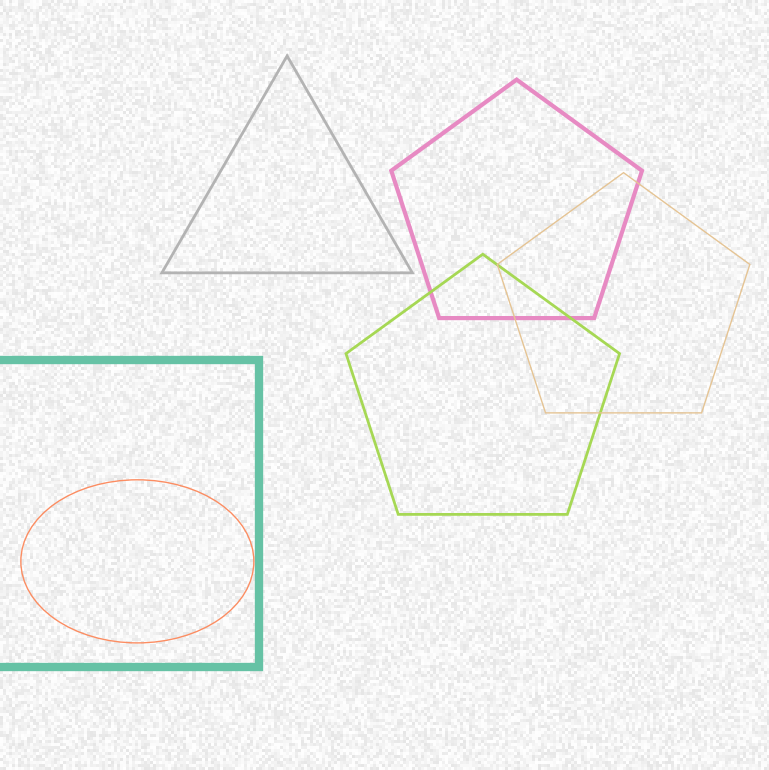[{"shape": "square", "thickness": 3, "radius": 1.0, "center": [0.137, 0.333]}, {"shape": "oval", "thickness": 0.5, "radius": 0.76, "center": [0.178, 0.271]}, {"shape": "pentagon", "thickness": 1.5, "radius": 0.86, "center": [0.671, 0.725]}, {"shape": "pentagon", "thickness": 1, "radius": 0.93, "center": [0.627, 0.483]}, {"shape": "pentagon", "thickness": 0.5, "radius": 0.86, "center": [0.81, 0.603]}, {"shape": "triangle", "thickness": 1, "radius": 0.94, "center": [0.373, 0.74]}]